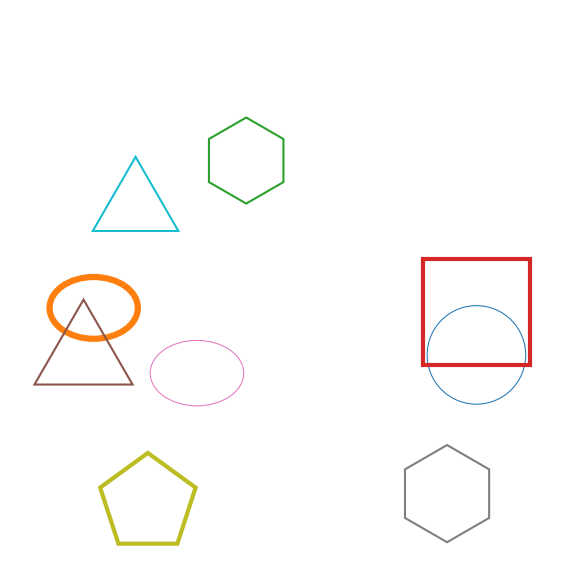[{"shape": "circle", "thickness": 0.5, "radius": 0.43, "center": [0.825, 0.385]}, {"shape": "oval", "thickness": 3, "radius": 0.38, "center": [0.162, 0.466]}, {"shape": "hexagon", "thickness": 1, "radius": 0.37, "center": [0.426, 0.721]}, {"shape": "square", "thickness": 2, "radius": 0.46, "center": [0.825, 0.459]}, {"shape": "triangle", "thickness": 1, "radius": 0.49, "center": [0.145, 0.382]}, {"shape": "oval", "thickness": 0.5, "radius": 0.4, "center": [0.341, 0.353]}, {"shape": "hexagon", "thickness": 1, "radius": 0.42, "center": [0.774, 0.144]}, {"shape": "pentagon", "thickness": 2, "radius": 0.43, "center": [0.256, 0.128]}, {"shape": "triangle", "thickness": 1, "radius": 0.43, "center": [0.235, 0.642]}]